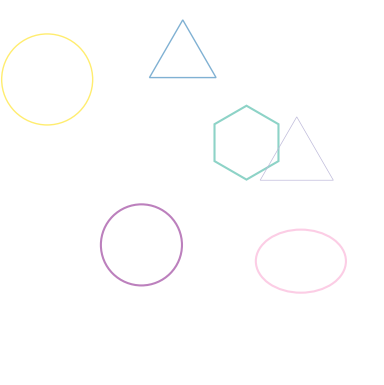[{"shape": "hexagon", "thickness": 1.5, "radius": 0.48, "center": [0.64, 0.629]}, {"shape": "triangle", "thickness": 0.5, "radius": 0.55, "center": [0.771, 0.587]}, {"shape": "triangle", "thickness": 1, "radius": 0.5, "center": [0.475, 0.848]}, {"shape": "oval", "thickness": 1.5, "radius": 0.59, "center": [0.782, 0.322]}, {"shape": "circle", "thickness": 1.5, "radius": 0.53, "center": [0.367, 0.364]}, {"shape": "circle", "thickness": 1, "radius": 0.59, "center": [0.123, 0.794]}]